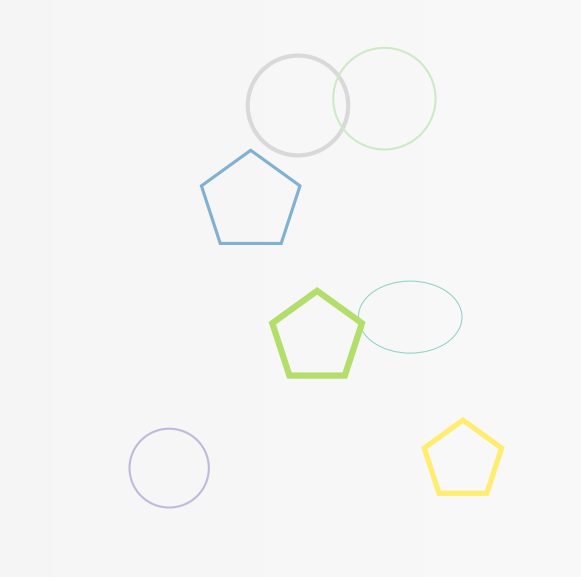[{"shape": "oval", "thickness": 0.5, "radius": 0.45, "center": [0.706, 0.45]}, {"shape": "circle", "thickness": 1, "radius": 0.34, "center": [0.291, 0.189]}, {"shape": "pentagon", "thickness": 1.5, "radius": 0.45, "center": [0.431, 0.65]}, {"shape": "pentagon", "thickness": 3, "radius": 0.41, "center": [0.546, 0.414]}, {"shape": "circle", "thickness": 2, "radius": 0.43, "center": [0.513, 0.816]}, {"shape": "circle", "thickness": 1, "radius": 0.44, "center": [0.661, 0.828]}, {"shape": "pentagon", "thickness": 2.5, "radius": 0.35, "center": [0.796, 0.202]}]